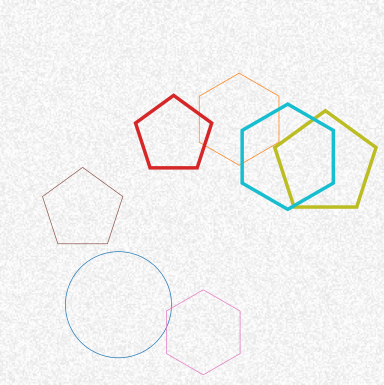[{"shape": "circle", "thickness": 0.5, "radius": 0.69, "center": [0.308, 0.209]}, {"shape": "hexagon", "thickness": 0.5, "radius": 0.6, "center": [0.621, 0.69]}, {"shape": "pentagon", "thickness": 2.5, "radius": 0.52, "center": [0.451, 0.648]}, {"shape": "pentagon", "thickness": 0.5, "radius": 0.55, "center": [0.215, 0.456]}, {"shape": "hexagon", "thickness": 0.5, "radius": 0.55, "center": [0.528, 0.137]}, {"shape": "pentagon", "thickness": 2.5, "radius": 0.69, "center": [0.845, 0.574]}, {"shape": "hexagon", "thickness": 2.5, "radius": 0.68, "center": [0.747, 0.593]}]